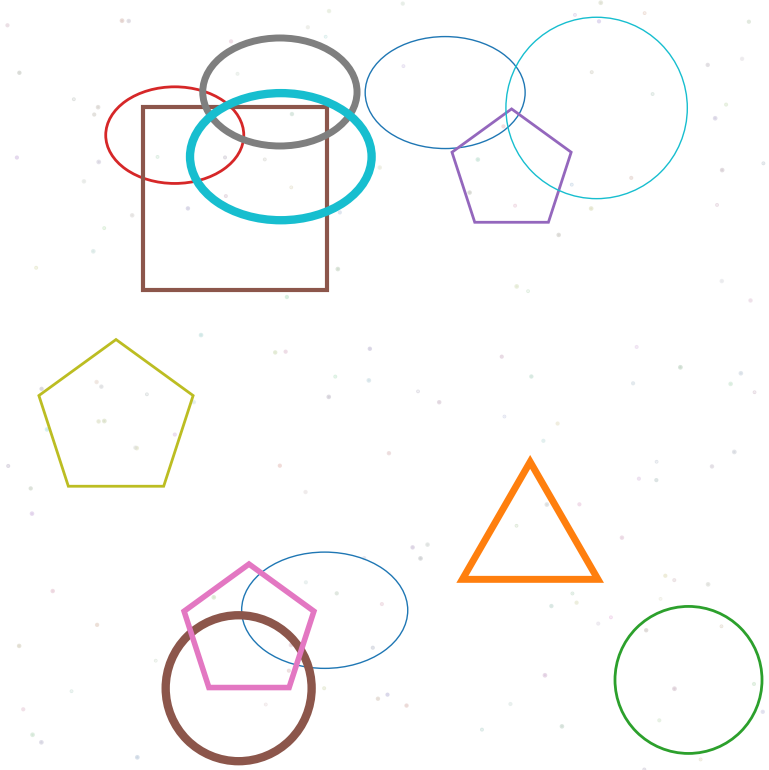[{"shape": "oval", "thickness": 0.5, "radius": 0.52, "center": [0.578, 0.88]}, {"shape": "oval", "thickness": 0.5, "radius": 0.54, "center": [0.422, 0.207]}, {"shape": "triangle", "thickness": 2.5, "radius": 0.51, "center": [0.689, 0.298]}, {"shape": "circle", "thickness": 1, "radius": 0.48, "center": [0.894, 0.117]}, {"shape": "oval", "thickness": 1, "radius": 0.45, "center": [0.227, 0.824]}, {"shape": "pentagon", "thickness": 1, "radius": 0.41, "center": [0.664, 0.777]}, {"shape": "circle", "thickness": 3, "radius": 0.47, "center": [0.31, 0.106]}, {"shape": "square", "thickness": 1.5, "radius": 0.6, "center": [0.306, 0.742]}, {"shape": "pentagon", "thickness": 2, "radius": 0.44, "center": [0.323, 0.179]}, {"shape": "oval", "thickness": 2.5, "radius": 0.5, "center": [0.363, 0.881]}, {"shape": "pentagon", "thickness": 1, "radius": 0.53, "center": [0.151, 0.454]}, {"shape": "oval", "thickness": 3, "radius": 0.59, "center": [0.365, 0.797]}, {"shape": "circle", "thickness": 0.5, "radius": 0.59, "center": [0.775, 0.86]}]